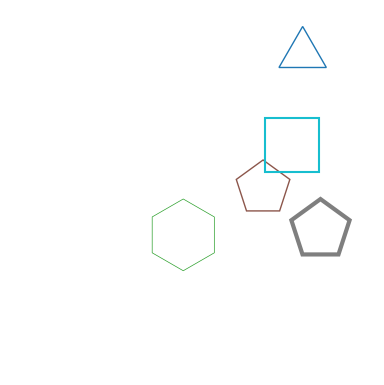[{"shape": "triangle", "thickness": 1, "radius": 0.36, "center": [0.786, 0.86]}, {"shape": "hexagon", "thickness": 0.5, "radius": 0.47, "center": [0.476, 0.39]}, {"shape": "pentagon", "thickness": 1, "radius": 0.37, "center": [0.683, 0.511]}, {"shape": "pentagon", "thickness": 3, "radius": 0.4, "center": [0.832, 0.403]}, {"shape": "square", "thickness": 1.5, "radius": 0.35, "center": [0.758, 0.624]}]